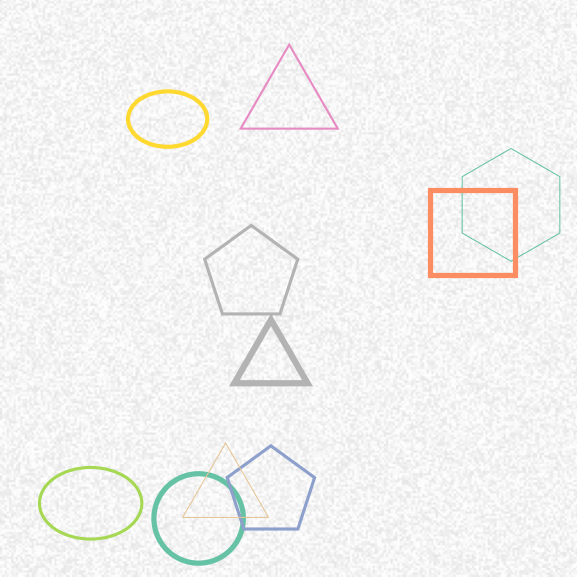[{"shape": "hexagon", "thickness": 0.5, "radius": 0.49, "center": [0.885, 0.644]}, {"shape": "circle", "thickness": 2.5, "radius": 0.39, "center": [0.344, 0.101]}, {"shape": "square", "thickness": 2.5, "radius": 0.37, "center": [0.818, 0.597]}, {"shape": "pentagon", "thickness": 1.5, "radius": 0.4, "center": [0.469, 0.148]}, {"shape": "triangle", "thickness": 1, "radius": 0.49, "center": [0.501, 0.825]}, {"shape": "oval", "thickness": 1.5, "radius": 0.44, "center": [0.157, 0.128]}, {"shape": "oval", "thickness": 2, "radius": 0.34, "center": [0.29, 0.793]}, {"shape": "triangle", "thickness": 0.5, "radius": 0.43, "center": [0.391, 0.146]}, {"shape": "triangle", "thickness": 3, "radius": 0.37, "center": [0.469, 0.372]}, {"shape": "pentagon", "thickness": 1.5, "radius": 0.42, "center": [0.435, 0.524]}]